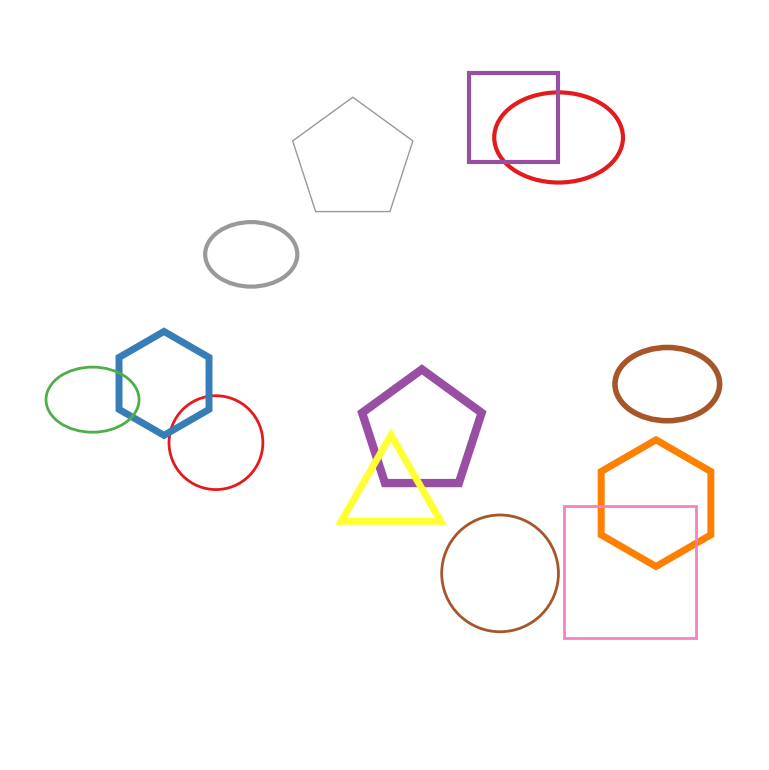[{"shape": "oval", "thickness": 1.5, "radius": 0.42, "center": [0.725, 0.821]}, {"shape": "circle", "thickness": 1, "radius": 0.3, "center": [0.28, 0.425]}, {"shape": "hexagon", "thickness": 2.5, "radius": 0.34, "center": [0.213, 0.502]}, {"shape": "oval", "thickness": 1, "radius": 0.3, "center": [0.12, 0.481]}, {"shape": "pentagon", "thickness": 3, "radius": 0.41, "center": [0.548, 0.439]}, {"shape": "square", "thickness": 1.5, "radius": 0.29, "center": [0.667, 0.847]}, {"shape": "hexagon", "thickness": 2.5, "radius": 0.41, "center": [0.852, 0.347]}, {"shape": "triangle", "thickness": 2.5, "radius": 0.37, "center": [0.508, 0.36]}, {"shape": "circle", "thickness": 1, "radius": 0.38, "center": [0.649, 0.255]}, {"shape": "oval", "thickness": 2, "radius": 0.34, "center": [0.867, 0.501]}, {"shape": "square", "thickness": 1, "radius": 0.43, "center": [0.818, 0.257]}, {"shape": "oval", "thickness": 1.5, "radius": 0.3, "center": [0.326, 0.67]}, {"shape": "pentagon", "thickness": 0.5, "radius": 0.41, "center": [0.458, 0.792]}]